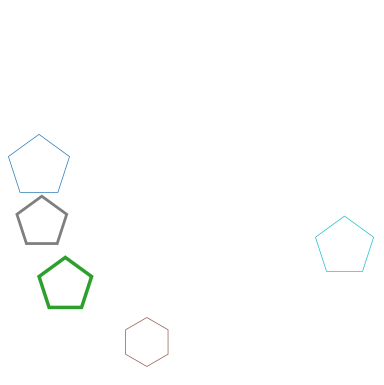[{"shape": "pentagon", "thickness": 0.5, "radius": 0.42, "center": [0.101, 0.568]}, {"shape": "pentagon", "thickness": 2.5, "radius": 0.36, "center": [0.17, 0.26]}, {"shape": "hexagon", "thickness": 0.5, "radius": 0.32, "center": [0.381, 0.112]}, {"shape": "pentagon", "thickness": 2, "radius": 0.34, "center": [0.109, 0.422]}, {"shape": "pentagon", "thickness": 0.5, "radius": 0.4, "center": [0.895, 0.359]}]